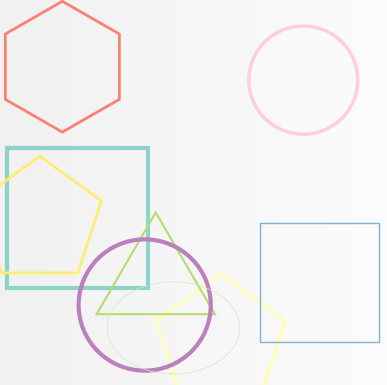[{"shape": "square", "thickness": 3, "radius": 0.91, "center": [0.199, 0.433]}, {"shape": "pentagon", "thickness": 2, "radius": 0.88, "center": [0.569, 0.113]}, {"shape": "hexagon", "thickness": 2, "radius": 0.85, "center": [0.161, 0.827]}, {"shape": "square", "thickness": 1, "radius": 0.77, "center": [0.824, 0.265]}, {"shape": "triangle", "thickness": 1.5, "radius": 0.88, "center": [0.402, 0.272]}, {"shape": "circle", "thickness": 2.5, "radius": 0.7, "center": [0.783, 0.792]}, {"shape": "circle", "thickness": 3, "radius": 0.85, "center": [0.373, 0.208]}, {"shape": "oval", "thickness": 0.5, "radius": 0.85, "center": [0.447, 0.148]}, {"shape": "pentagon", "thickness": 2, "radius": 0.84, "center": [0.103, 0.427]}]